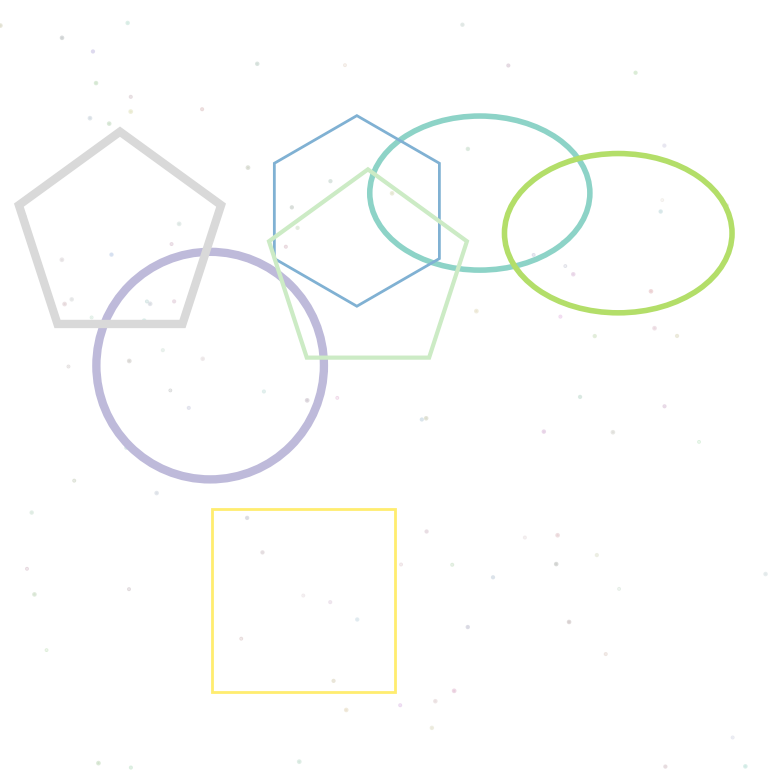[{"shape": "oval", "thickness": 2, "radius": 0.71, "center": [0.623, 0.749]}, {"shape": "circle", "thickness": 3, "radius": 0.74, "center": [0.273, 0.525]}, {"shape": "hexagon", "thickness": 1, "radius": 0.62, "center": [0.463, 0.726]}, {"shape": "oval", "thickness": 2, "radius": 0.74, "center": [0.803, 0.697]}, {"shape": "pentagon", "thickness": 3, "radius": 0.69, "center": [0.156, 0.691]}, {"shape": "pentagon", "thickness": 1.5, "radius": 0.68, "center": [0.478, 0.645]}, {"shape": "square", "thickness": 1, "radius": 0.59, "center": [0.394, 0.22]}]